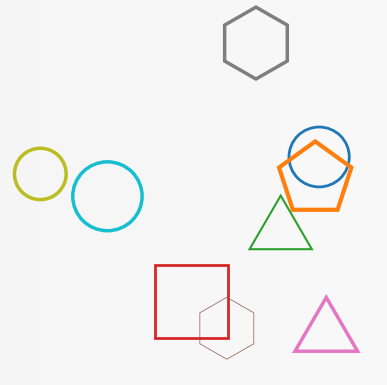[{"shape": "circle", "thickness": 2, "radius": 0.39, "center": [0.824, 0.592]}, {"shape": "pentagon", "thickness": 3, "radius": 0.49, "center": [0.813, 0.535]}, {"shape": "triangle", "thickness": 1.5, "radius": 0.46, "center": [0.724, 0.399]}, {"shape": "square", "thickness": 2, "radius": 0.48, "center": [0.494, 0.216]}, {"shape": "hexagon", "thickness": 0.5, "radius": 0.4, "center": [0.585, 0.147]}, {"shape": "triangle", "thickness": 2.5, "radius": 0.47, "center": [0.842, 0.134]}, {"shape": "hexagon", "thickness": 2.5, "radius": 0.47, "center": [0.661, 0.888]}, {"shape": "circle", "thickness": 2.5, "radius": 0.33, "center": [0.104, 0.548]}, {"shape": "circle", "thickness": 2.5, "radius": 0.45, "center": [0.277, 0.49]}]